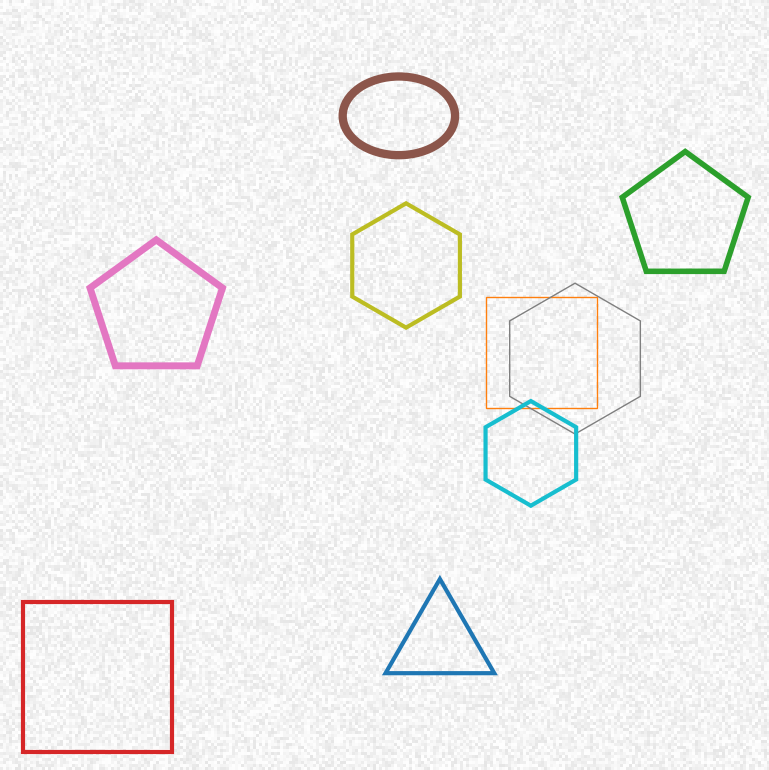[{"shape": "triangle", "thickness": 1.5, "radius": 0.41, "center": [0.571, 0.166]}, {"shape": "square", "thickness": 0.5, "radius": 0.36, "center": [0.704, 0.543]}, {"shape": "pentagon", "thickness": 2, "radius": 0.43, "center": [0.89, 0.717]}, {"shape": "square", "thickness": 1.5, "radius": 0.48, "center": [0.126, 0.121]}, {"shape": "oval", "thickness": 3, "radius": 0.36, "center": [0.518, 0.85]}, {"shape": "pentagon", "thickness": 2.5, "radius": 0.45, "center": [0.203, 0.598]}, {"shape": "hexagon", "thickness": 0.5, "radius": 0.49, "center": [0.747, 0.534]}, {"shape": "hexagon", "thickness": 1.5, "radius": 0.4, "center": [0.527, 0.655]}, {"shape": "hexagon", "thickness": 1.5, "radius": 0.34, "center": [0.689, 0.411]}]